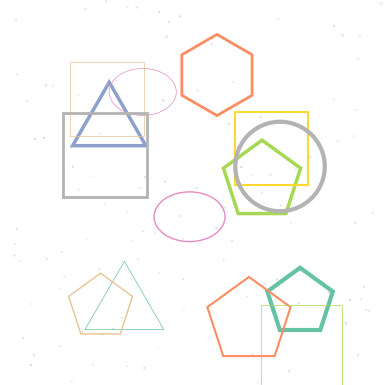[{"shape": "triangle", "thickness": 0.5, "radius": 0.59, "center": [0.323, 0.203]}, {"shape": "pentagon", "thickness": 3, "radius": 0.45, "center": [0.779, 0.215]}, {"shape": "hexagon", "thickness": 2, "radius": 0.53, "center": [0.564, 0.805]}, {"shape": "pentagon", "thickness": 1.5, "radius": 0.57, "center": [0.647, 0.167]}, {"shape": "triangle", "thickness": 2.5, "radius": 0.55, "center": [0.284, 0.676]}, {"shape": "oval", "thickness": 0.5, "radius": 0.44, "center": [0.371, 0.761]}, {"shape": "oval", "thickness": 1, "radius": 0.46, "center": [0.492, 0.437]}, {"shape": "pentagon", "thickness": 2.5, "radius": 0.53, "center": [0.681, 0.531]}, {"shape": "square", "thickness": 0.5, "radius": 0.52, "center": [0.783, 0.104]}, {"shape": "square", "thickness": 1.5, "radius": 0.47, "center": [0.706, 0.614]}, {"shape": "pentagon", "thickness": 1, "radius": 0.44, "center": [0.261, 0.203]}, {"shape": "square", "thickness": 0.5, "radius": 0.48, "center": [0.278, 0.743]}, {"shape": "square", "thickness": 2, "radius": 0.55, "center": [0.272, 0.597]}, {"shape": "circle", "thickness": 3, "radius": 0.58, "center": [0.727, 0.568]}]